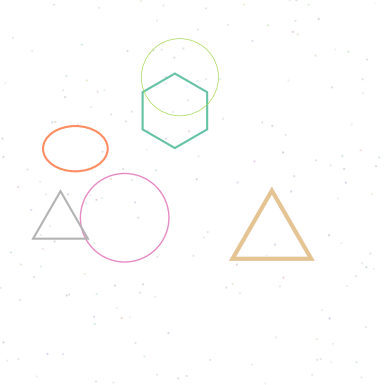[{"shape": "hexagon", "thickness": 1.5, "radius": 0.48, "center": [0.454, 0.712]}, {"shape": "oval", "thickness": 1.5, "radius": 0.42, "center": [0.196, 0.614]}, {"shape": "circle", "thickness": 1, "radius": 0.57, "center": [0.324, 0.434]}, {"shape": "circle", "thickness": 0.5, "radius": 0.5, "center": [0.467, 0.799]}, {"shape": "triangle", "thickness": 3, "radius": 0.59, "center": [0.706, 0.387]}, {"shape": "triangle", "thickness": 1.5, "radius": 0.41, "center": [0.157, 0.421]}]